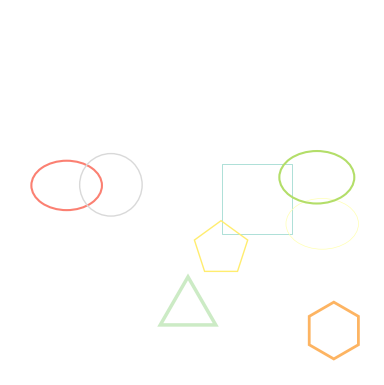[{"shape": "square", "thickness": 0.5, "radius": 0.46, "center": [0.667, 0.484]}, {"shape": "oval", "thickness": 0.5, "radius": 0.47, "center": [0.837, 0.419]}, {"shape": "oval", "thickness": 1.5, "radius": 0.46, "center": [0.173, 0.518]}, {"shape": "hexagon", "thickness": 2, "radius": 0.37, "center": [0.867, 0.141]}, {"shape": "oval", "thickness": 1.5, "radius": 0.49, "center": [0.823, 0.54]}, {"shape": "circle", "thickness": 1, "radius": 0.41, "center": [0.288, 0.52]}, {"shape": "triangle", "thickness": 2.5, "radius": 0.42, "center": [0.488, 0.198]}, {"shape": "pentagon", "thickness": 1, "radius": 0.36, "center": [0.574, 0.354]}]